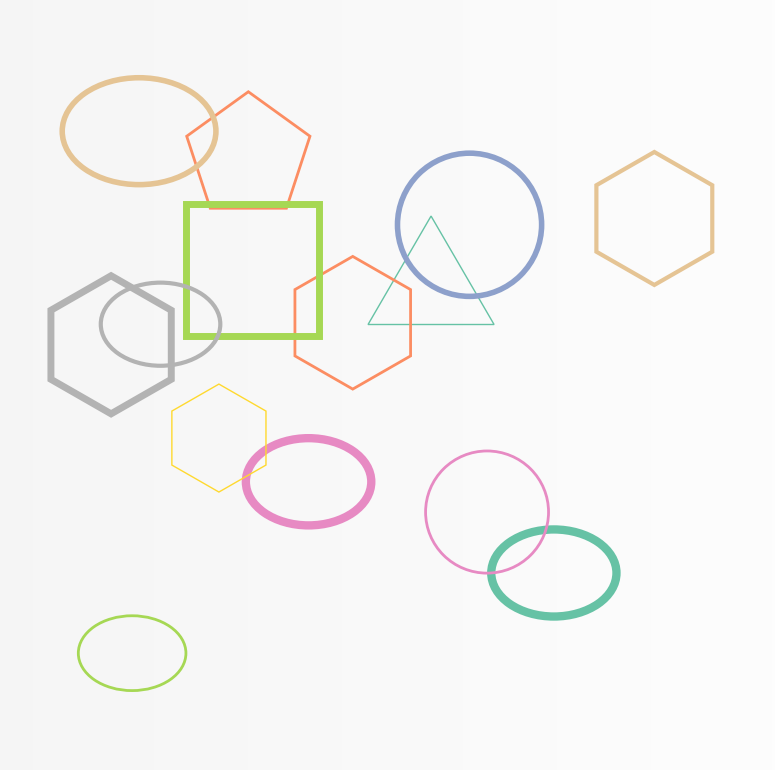[{"shape": "triangle", "thickness": 0.5, "radius": 0.47, "center": [0.556, 0.626]}, {"shape": "oval", "thickness": 3, "radius": 0.4, "center": [0.715, 0.256]}, {"shape": "pentagon", "thickness": 1, "radius": 0.42, "center": [0.32, 0.797]}, {"shape": "hexagon", "thickness": 1, "radius": 0.43, "center": [0.455, 0.581]}, {"shape": "circle", "thickness": 2, "radius": 0.46, "center": [0.606, 0.708]}, {"shape": "circle", "thickness": 1, "radius": 0.4, "center": [0.628, 0.335]}, {"shape": "oval", "thickness": 3, "radius": 0.4, "center": [0.398, 0.374]}, {"shape": "square", "thickness": 2.5, "radius": 0.43, "center": [0.326, 0.649]}, {"shape": "oval", "thickness": 1, "radius": 0.35, "center": [0.17, 0.152]}, {"shape": "hexagon", "thickness": 0.5, "radius": 0.35, "center": [0.282, 0.431]}, {"shape": "hexagon", "thickness": 1.5, "radius": 0.43, "center": [0.844, 0.716]}, {"shape": "oval", "thickness": 2, "radius": 0.5, "center": [0.179, 0.83]}, {"shape": "hexagon", "thickness": 2.5, "radius": 0.45, "center": [0.143, 0.552]}, {"shape": "oval", "thickness": 1.5, "radius": 0.39, "center": [0.207, 0.579]}]